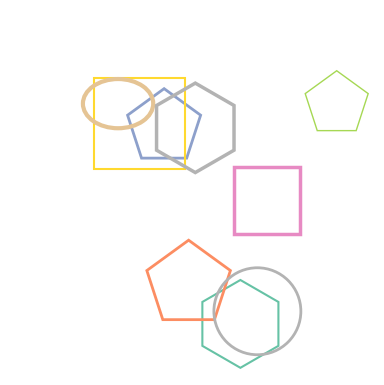[{"shape": "hexagon", "thickness": 1.5, "radius": 0.57, "center": [0.624, 0.159]}, {"shape": "pentagon", "thickness": 2, "radius": 0.57, "center": [0.49, 0.262]}, {"shape": "pentagon", "thickness": 2, "radius": 0.5, "center": [0.426, 0.67]}, {"shape": "square", "thickness": 2.5, "radius": 0.43, "center": [0.694, 0.48]}, {"shape": "pentagon", "thickness": 1, "radius": 0.43, "center": [0.875, 0.73]}, {"shape": "square", "thickness": 1.5, "radius": 0.59, "center": [0.363, 0.679]}, {"shape": "oval", "thickness": 3, "radius": 0.46, "center": [0.307, 0.731]}, {"shape": "circle", "thickness": 2, "radius": 0.56, "center": [0.669, 0.192]}, {"shape": "hexagon", "thickness": 2.5, "radius": 0.58, "center": [0.507, 0.668]}]